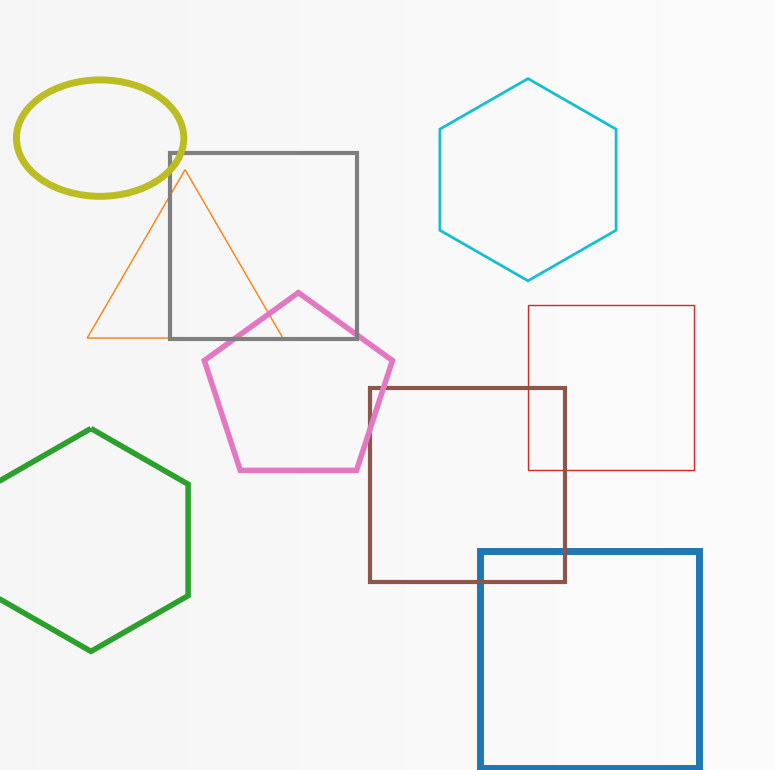[{"shape": "square", "thickness": 2.5, "radius": 0.7, "center": [0.761, 0.143]}, {"shape": "triangle", "thickness": 0.5, "radius": 0.73, "center": [0.239, 0.634]}, {"shape": "hexagon", "thickness": 2, "radius": 0.72, "center": [0.117, 0.299]}, {"shape": "square", "thickness": 0.5, "radius": 0.54, "center": [0.789, 0.496]}, {"shape": "square", "thickness": 1.5, "radius": 0.63, "center": [0.603, 0.371]}, {"shape": "pentagon", "thickness": 2, "radius": 0.64, "center": [0.385, 0.492]}, {"shape": "square", "thickness": 1.5, "radius": 0.6, "center": [0.339, 0.681]}, {"shape": "oval", "thickness": 2.5, "radius": 0.54, "center": [0.129, 0.821]}, {"shape": "hexagon", "thickness": 1, "radius": 0.66, "center": [0.681, 0.767]}]